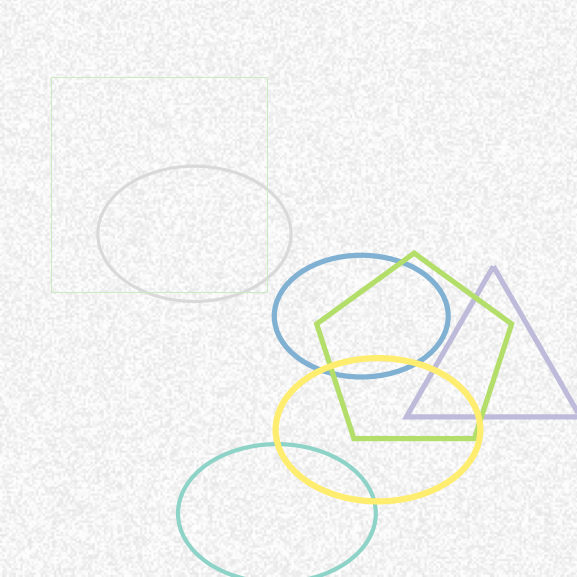[{"shape": "oval", "thickness": 2, "radius": 0.86, "center": [0.479, 0.11]}, {"shape": "triangle", "thickness": 2.5, "radius": 0.87, "center": [0.854, 0.364]}, {"shape": "oval", "thickness": 2.5, "radius": 0.75, "center": [0.626, 0.452]}, {"shape": "pentagon", "thickness": 2.5, "radius": 0.89, "center": [0.717, 0.383]}, {"shape": "oval", "thickness": 1.5, "radius": 0.84, "center": [0.337, 0.594]}, {"shape": "square", "thickness": 0.5, "radius": 0.93, "center": [0.276, 0.68]}, {"shape": "oval", "thickness": 3, "radius": 0.89, "center": [0.655, 0.255]}]